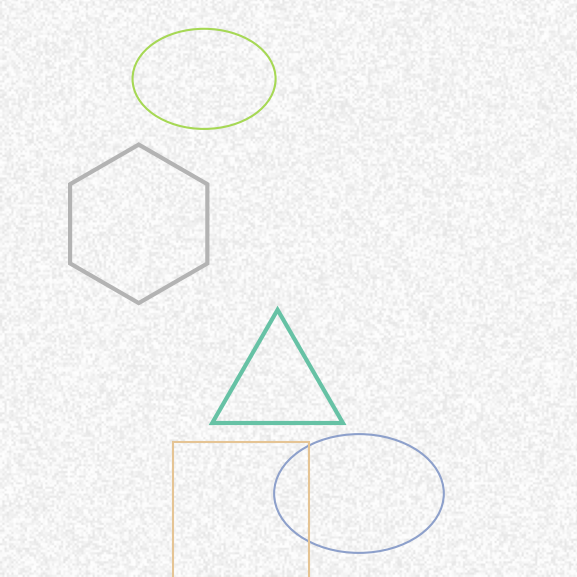[{"shape": "triangle", "thickness": 2, "radius": 0.65, "center": [0.481, 0.332]}, {"shape": "oval", "thickness": 1, "radius": 0.73, "center": [0.622, 0.145]}, {"shape": "oval", "thickness": 1, "radius": 0.62, "center": [0.353, 0.863]}, {"shape": "square", "thickness": 1, "radius": 0.59, "center": [0.417, 0.116]}, {"shape": "hexagon", "thickness": 2, "radius": 0.69, "center": [0.24, 0.612]}]